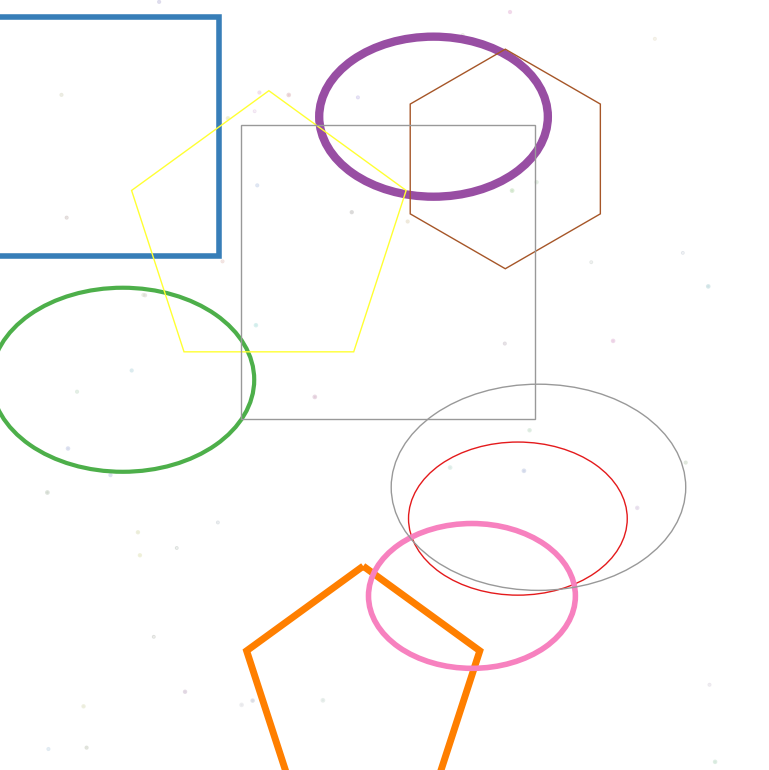[{"shape": "oval", "thickness": 0.5, "radius": 0.71, "center": [0.673, 0.326]}, {"shape": "square", "thickness": 2, "radius": 0.78, "center": [0.13, 0.823]}, {"shape": "oval", "thickness": 1.5, "radius": 0.85, "center": [0.159, 0.507]}, {"shape": "oval", "thickness": 3, "radius": 0.74, "center": [0.563, 0.848]}, {"shape": "pentagon", "thickness": 2.5, "radius": 0.8, "center": [0.472, 0.106]}, {"shape": "pentagon", "thickness": 0.5, "radius": 0.94, "center": [0.349, 0.695]}, {"shape": "hexagon", "thickness": 0.5, "radius": 0.71, "center": [0.656, 0.794]}, {"shape": "oval", "thickness": 2, "radius": 0.67, "center": [0.613, 0.226]}, {"shape": "square", "thickness": 0.5, "radius": 0.95, "center": [0.504, 0.646]}, {"shape": "oval", "thickness": 0.5, "radius": 0.96, "center": [0.699, 0.367]}]